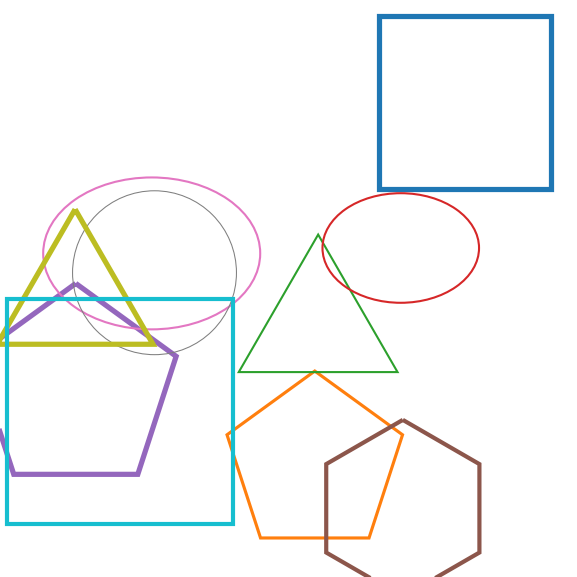[{"shape": "square", "thickness": 2.5, "radius": 0.75, "center": [0.805, 0.822]}, {"shape": "pentagon", "thickness": 1.5, "radius": 0.8, "center": [0.545, 0.197]}, {"shape": "triangle", "thickness": 1, "radius": 0.79, "center": [0.551, 0.434]}, {"shape": "oval", "thickness": 1, "radius": 0.68, "center": [0.694, 0.57]}, {"shape": "pentagon", "thickness": 2.5, "radius": 0.91, "center": [0.131, 0.326]}, {"shape": "hexagon", "thickness": 2, "radius": 0.77, "center": [0.698, 0.119]}, {"shape": "oval", "thickness": 1, "radius": 0.94, "center": [0.263, 0.56]}, {"shape": "circle", "thickness": 0.5, "radius": 0.71, "center": [0.268, 0.527]}, {"shape": "triangle", "thickness": 2.5, "radius": 0.78, "center": [0.13, 0.481]}, {"shape": "square", "thickness": 2, "radius": 0.98, "center": [0.208, 0.286]}]